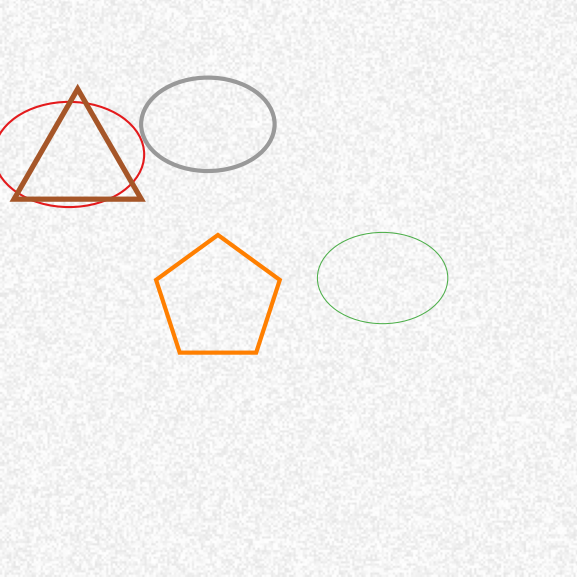[{"shape": "oval", "thickness": 1, "radius": 0.65, "center": [0.12, 0.732]}, {"shape": "oval", "thickness": 0.5, "radius": 0.56, "center": [0.663, 0.518]}, {"shape": "pentagon", "thickness": 2, "radius": 0.56, "center": [0.377, 0.48]}, {"shape": "triangle", "thickness": 2.5, "radius": 0.64, "center": [0.135, 0.718]}, {"shape": "oval", "thickness": 2, "radius": 0.58, "center": [0.36, 0.784]}]